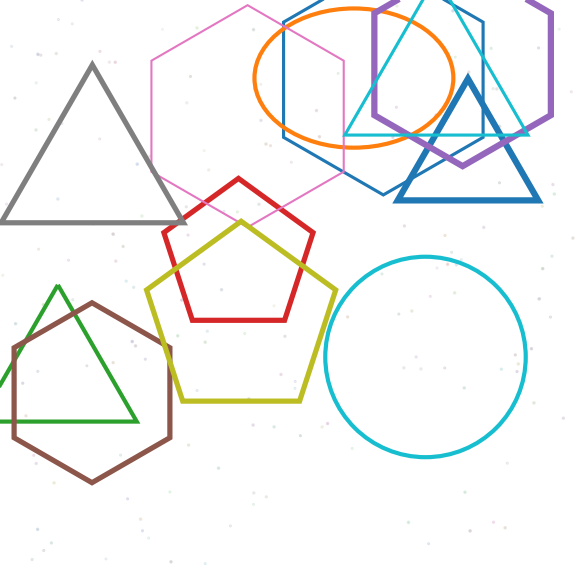[{"shape": "triangle", "thickness": 3, "radius": 0.7, "center": [0.81, 0.722]}, {"shape": "hexagon", "thickness": 1.5, "radius": 1.0, "center": [0.664, 0.861]}, {"shape": "oval", "thickness": 2, "radius": 0.86, "center": [0.613, 0.864]}, {"shape": "triangle", "thickness": 2, "radius": 0.79, "center": [0.1, 0.348]}, {"shape": "pentagon", "thickness": 2.5, "radius": 0.68, "center": [0.413, 0.554]}, {"shape": "hexagon", "thickness": 3, "radius": 0.88, "center": [0.801, 0.888]}, {"shape": "hexagon", "thickness": 2.5, "radius": 0.78, "center": [0.159, 0.319]}, {"shape": "hexagon", "thickness": 1, "radius": 0.96, "center": [0.429, 0.798]}, {"shape": "triangle", "thickness": 2.5, "radius": 0.91, "center": [0.16, 0.704]}, {"shape": "pentagon", "thickness": 2.5, "radius": 0.86, "center": [0.418, 0.444]}, {"shape": "triangle", "thickness": 1.5, "radius": 0.92, "center": [0.756, 0.857]}, {"shape": "circle", "thickness": 2, "radius": 0.87, "center": [0.737, 0.381]}]